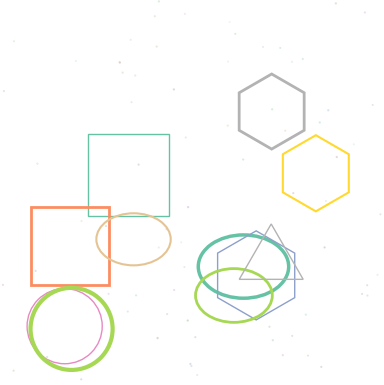[{"shape": "oval", "thickness": 2.5, "radius": 0.59, "center": [0.632, 0.308]}, {"shape": "square", "thickness": 1, "radius": 0.53, "center": [0.334, 0.546]}, {"shape": "square", "thickness": 2, "radius": 0.51, "center": [0.182, 0.361]}, {"shape": "hexagon", "thickness": 1, "radius": 0.58, "center": [0.665, 0.285]}, {"shape": "circle", "thickness": 1, "radius": 0.49, "center": [0.168, 0.153]}, {"shape": "circle", "thickness": 3, "radius": 0.53, "center": [0.186, 0.146]}, {"shape": "oval", "thickness": 2, "radius": 0.5, "center": [0.608, 0.233]}, {"shape": "hexagon", "thickness": 1.5, "radius": 0.49, "center": [0.82, 0.55]}, {"shape": "oval", "thickness": 1.5, "radius": 0.48, "center": [0.347, 0.378]}, {"shape": "triangle", "thickness": 1, "radius": 0.48, "center": [0.704, 0.322]}, {"shape": "hexagon", "thickness": 2, "radius": 0.49, "center": [0.706, 0.71]}]